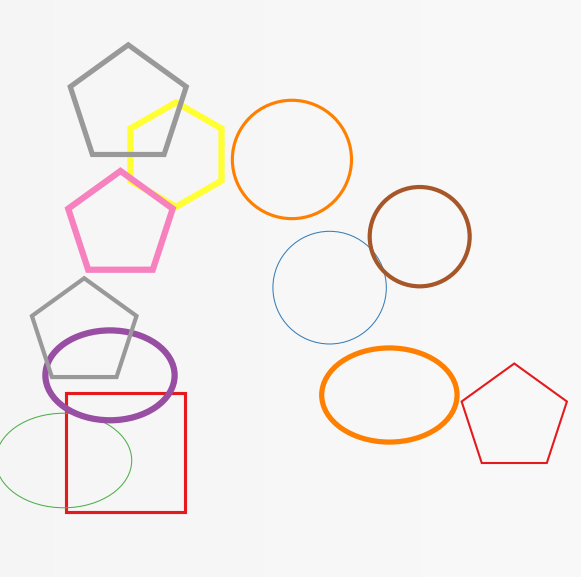[{"shape": "square", "thickness": 1.5, "radius": 0.51, "center": [0.216, 0.215]}, {"shape": "pentagon", "thickness": 1, "radius": 0.48, "center": [0.885, 0.274]}, {"shape": "circle", "thickness": 0.5, "radius": 0.49, "center": [0.567, 0.501]}, {"shape": "oval", "thickness": 0.5, "radius": 0.58, "center": [0.11, 0.202]}, {"shape": "oval", "thickness": 3, "radius": 0.56, "center": [0.189, 0.349]}, {"shape": "circle", "thickness": 1.5, "radius": 0.51, "center": [0.502, 0.723]}, {"shape": "oval", "thickness": 2.5, "radius": 0.58, "center": [0.67, 0.315]}, {"shape": "hexagon", "thickness": 3, "radius": 0.45, "center": [0.303, 0.731]}, {"shape": "circle", "thickness": 2, "radius": 0.43, "center": [0.722, 0.589]}, {"shape": "pentagon", "thickness": 3, "radius": 0.47, "center": [0.207, 0.609]}, {"shape": "pentagon", "thickness": 2.5, "radius": 0.52, "center": [0.221, 0.817]}, {"shape": "pentagon", "thickness": 2, "radius": 0.47, "center": [0.145, 0.423]}]